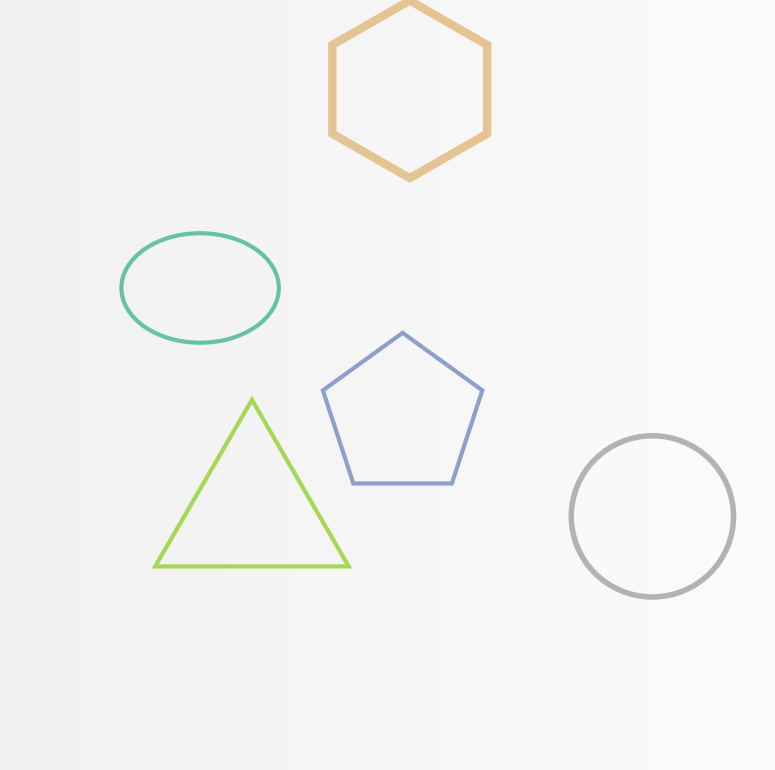[{"shape": "oval", "thickness": 1.5, "radius": 0.51, "center": [0.258, 0.626]}, {"shape": "pentagon", "thickness": 1.5, "radius": 0.54, "center": [0.519, 0.46]}, {"shape": "triangle", "thickness": 1.5, "radius": 0.72, "center": [0.325, 0.337]}, {"shape": "hexagon", "thickness": 3, "radius": 0.58, "center": [0.529, 0.884]}, {"shape": "circle", "thickness": 2, "radius": 0.52, "center": [0.842, 0.329]}]